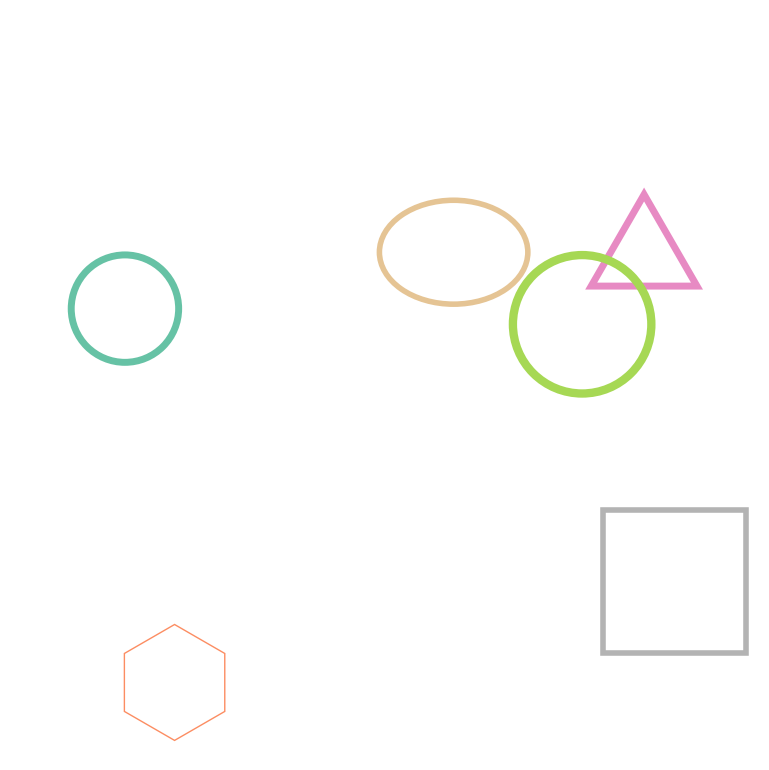[{"shape": "circle", "thickness": 2.5, "radius": 0.35, "center": [0.162, 0.599]}, {"shape": "hexagon", "thickness": 0.5, "radius": 0.38, "center": [0.227, 0.114]}, {"shape": "triangle", "thickness": 2.5, "radius": 0.4, "center": [0.836, 0.668]}, {"shape": "circle", "thickness": 3, "radius": 0.45, "center": [0.756, 0.579]}, {"shape": "oval", "thickness": 2, "radius": 0.48, "center": [0.589, 0.672]}, {"shape": "square", "thickness": 2, "radius": 0.46, "center": [0.876, 0.244]}]